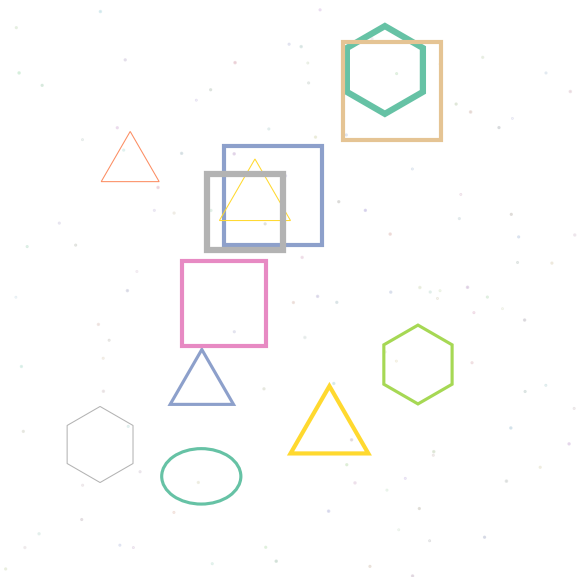[{"shape": "hexagon", "thickness": 3, "radius": 0.38, "center": [0.666, 0.878]}, {"shape": "oval", "thickness": 1.5, "radius": 0.34, "center": [0.349, 0.174]}, {"shape": "triangle", "thickness": 0.5, "radius": 0.29, "center": [0.225, 0.714]}, {"shape": "square", "thickness": 2, "radius": 0.43, "center": [0.473, 0.661]}, {"shape": "triangle", "thickness": 1.5, "radius": 0.32, "center": [0.349, 0.331]}, {"shape": "square", "thickness": 2, "radius": 0.36, "center": [0.388, 0.474]}, {"shape": "hexagon", "thickness": 1.5, "radius": 0.34, "center": [0.724, 0.368]}, {"shape": "triangle", "thickness": 0.5, "radius": 0.36, "center": [0.441, 0.653]}, {"shape": "triangle", "thickness": 2, "radius": 0.39, "center": [0.57, 0.253]}, {"shape": "square", "thickness": 2, "radius": 0.42, "center": [0.678, 0.841]}, {"shape": "square", "thickness": 3, "radius": 0.33, "center": [0.424, 0.633]}, {"shape": "hexagon", "thickness": 0.5, "radius": 0.33, "center": [0.173, 0.229]}]